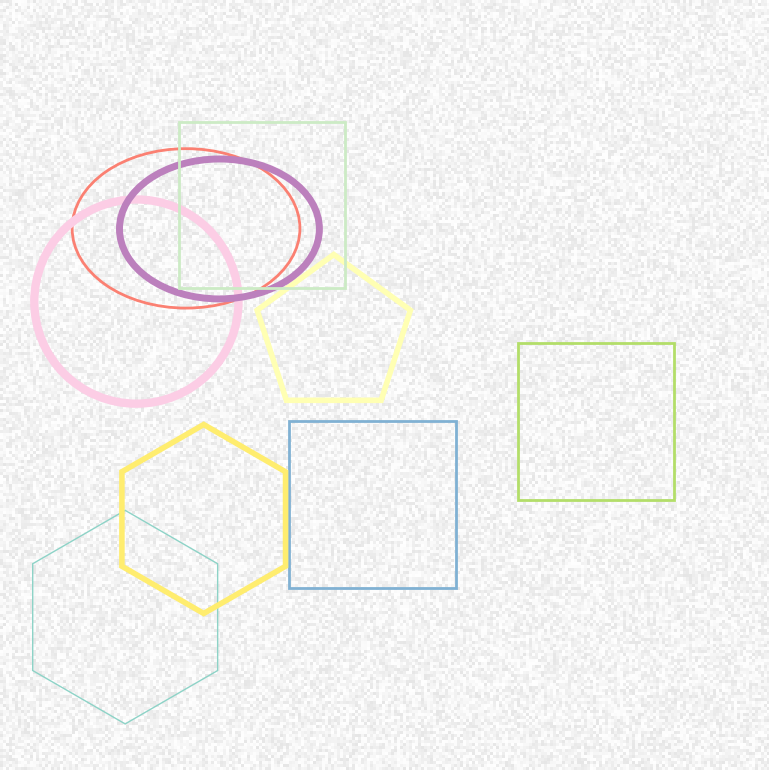[{"shape": "hexagon", "thickness": 0.5, "radius": 0.69, "center": [0.163, 0.199]}, {"shape": "pentagon", "thickness": 2, "radius": 0.52, "center": [0.433, 0.565]}, {"shape": "oval", "thickness": 1, "radius": 0.74, "center": [0.242, 0.703]}, {"shape": "square", "thickness": 1, "radius": 0.54, "center": [0.484, 0.345]}, {"shape": "square", "thickness": 1, "radius": 0.51, "center": [0.774, 0.453]}, {"shape": "circle", "thickness": 3, "radius": 0.66, "center": [0.177, 0.608]}, {"shape": "oval", "thickness": 2.5, "radius": 0.65, "center": [0.285, 0.703]}, {"shape": "square", "thickness": 1, "radius": 0.54, "center": [0.34, 0.734]}, {"shape": "hexagon", "thickness": 2, "radius": 0.61, "center": [0.265, 0.326]}]